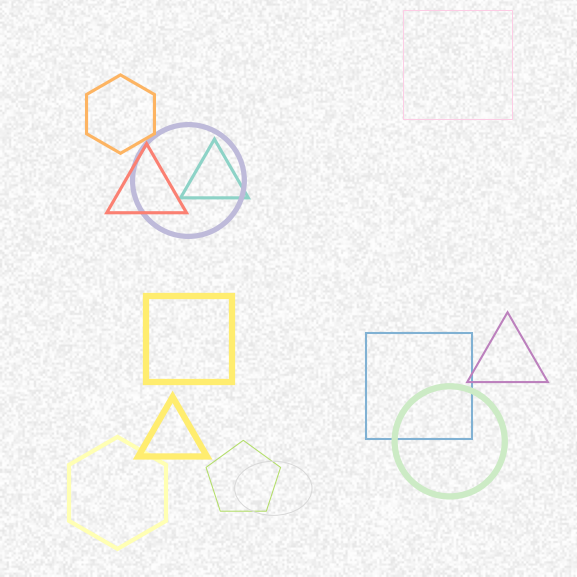[{"shape": "triangle", "thickness": 1.5, "radius": 0.34, "center": [0.371, 0.69]}, {"shape": "hexagon", "thickness": 2, "radius": 0.48, "center": [0.203, 0.146]}, {"shape": "circle", "thickness": 2.5, "radius": 0.48, "center": [0.326, 0.687]}, {"shape": "triangle", "thickness": 1.5, "radius": 0.4, "center": [0.254, 0.671]}, {"shape": "square", "thickness": 1, "radius": 0.46, "center": [0.726, 0.33]}, {"shape": "hexagon", "thickness": 1.5, "radius": 0.34, "center": [0.209, 0.802]}, {"shape": "pentagon", "thickness": 0.5, "radius": 0.34, "center": [0.421, 0.169]}, {"shape": "square", "thickness": 0.5, "radius": 0.47, "center": [0.793, 0.888]}, {"shape": "oval", "thickness": 0.5, "radius": 0.33, "center": [0.473, 0.154]}, {"shape": "triangle", "thickness": 1, "radius": 0.4, "center": [0.879, 0.378]}, {"shape": "circle", "thickness": 3, "radius": 0.48, "center": [0.779, 0.235]}, {"shape": "square", "thickness": 3, "radius": 0.37, "center": [0.327, 0.412]}, {"shape": "triangle", "thickness": 3, "radius": 0.34, "center": [0.299, 0.243]}]